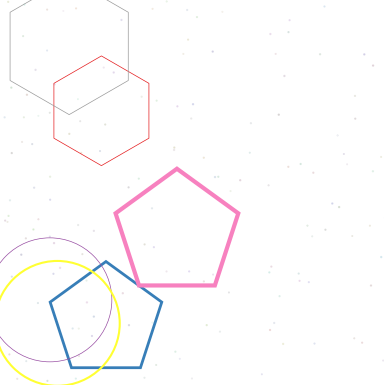[{"shape": "hexagon", "thickness": 0.5, "radius": 0.71, "center": [0.263, 0.712]}, {"shape": "pentagon", "thickness": 2, "radius": 0.76, "center": [0.275, 0.168]}, {"shape": "circle", "thickness": 0.5, "radius": 0.81, "center": [0.129, 0.221]}, {"shape": "circle", "thickness": 1.5, "radius": 0.81, "center": [0.149, 0.16]}, {"shape": "pentagon", "thickness": 3, "radius": 0.84, "center": [0.46, 0.394]}, {"shape": "hexagon", "thickness": 0.5, "radius": 0.89, "center": [0.18, 0.88]}]